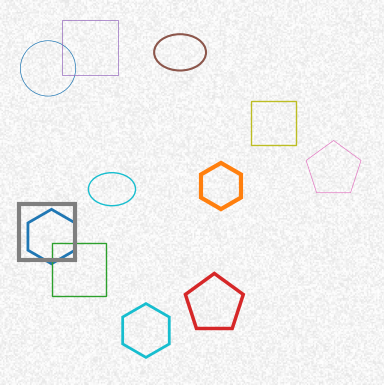[{"shape": "hexagon", "thickness": 2, "radius": 0.35, "center": [0.134, 0.386]}, {"shape": "circle", "thickness": 0.5, "radius": 0.36, "center": [0.125, 0.822]}, {"shape": "hexagon", "thickness": 3, "radius": 0.3, "center": [0.574, 0.517]}, {"shape": "square", "thickness": 1, "radius": 0.35, "center": [0.205, 0.3]}, {"shape": "pentagon", "thickness": 2.5, "radius": 0.4, "center": [0.557, 0.211]}, {"shape": "square", "thickness": 0.5, "radius": 0.36, "center": [0.233, 0.877]}, {"shape": "oval", "thickness": 1.5, "radius": 0.34, "center": [0.468, 0.864]}, {"shape": "pentagon", "thickness": 0.5, "radius": 0.37, "center": [0.866, 0.56]}, {"shape": "square", "thickness": 3, "radius": 0.37, "center": [0.122, 0.398]}, {"shape": "square", "thickness": 1, "radius": 0.29, "center": [0.71, 0.68]}, {"shape": "oval", "thickness": 1, "radius": 0.31, "center": [0.291, 0.509]}, {"shape": "hexagon", "thickness": 2, "radius": 0.35, "center": [0.379, 0.142]}]